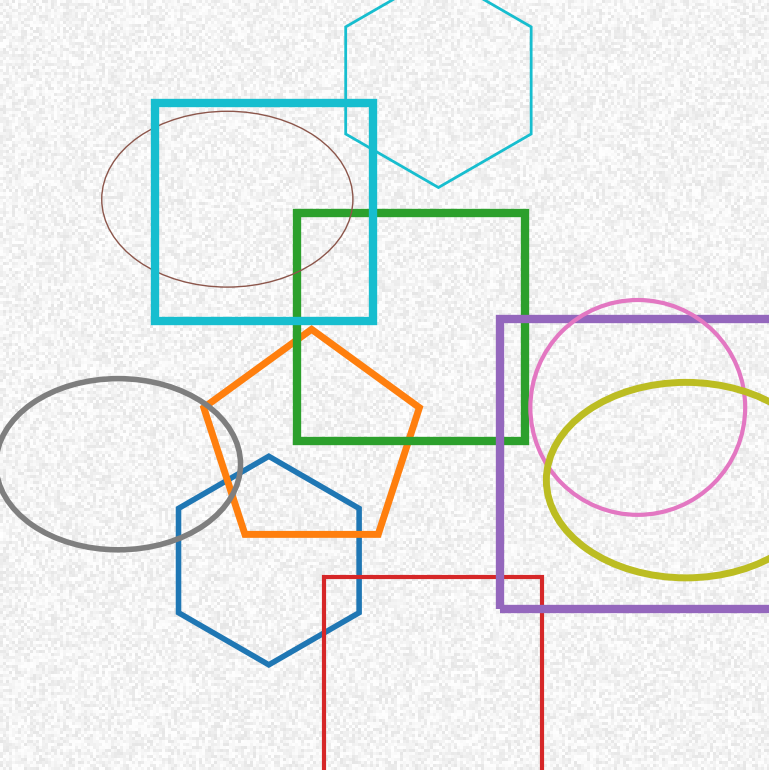[{"shape": "hexagon", "thickness": 2, "radius": 0.68, "center": [0.349, 0.272]}, {"shape": "pentagon", "thickness": 2.5, "radius": 0.74, "center": [0.405, 0.425]}, {"shape": "square", "thickness": 3, "radius": 0.74, "center": [0.533, 0.575]}, {"shape": "square", "thickness": 1.5, "radius": 0.71, "center": [0.562, 0.109]}, {"shape": "square", "thickness": 3, "radius": 0.94, "center": [0.837, 0.397]}, {"shape": "oval", "thickness": 0.5, "radius": 0.82, "center": [0.295, 0.741]}, {"shape": "circle", "thickness": 1.5, "radius": 0.7, "center": [0.828, 0.471]}, {"shape": "oval", "thickness": 2, "radius": 0.79, "center": [0.154, 0.397]}, {"shape": "oval", "thickness": 2.5, "radius": 0.91, "center": [0.891, 0.376]}, {"shape": "square", "thickness": 3, "radius": 0.71, "center": [0.343, 0.724]}, {"shape": "hexagon", "thickness": 1, "radius": 0.7, "center": [0.569, 0.896]}]